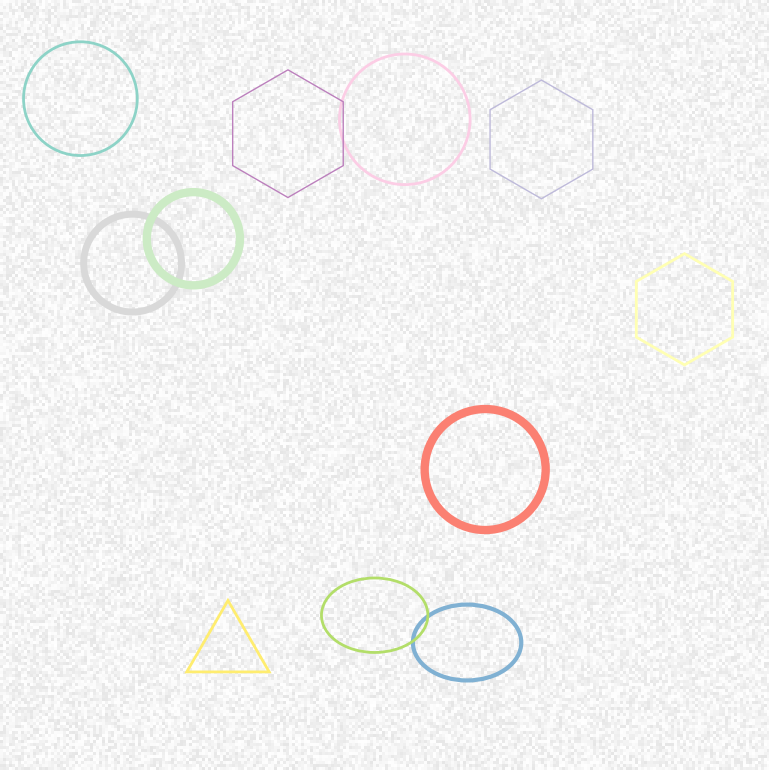[{"shape": "circle", "thickness": 1, "radius": 0.37, "center": [0.104, 0.872]}, {"shape": "hexagon", "thickness": 1, "radius": 0.36, "center": [0.889, 0.598]}, {"shape": "hexagon", "thickness": 0.5, "radius": 0.39, "center": [0.703, 0.819]}, {"shape": "circle", "thickness": 3, "radius": 0.39, "center": [0.63, 0.39]}, {"shape": "oval", "thickness": 1.5, "radius": 0.35, "center": [0.607, 0.166]}, {"shape": "oval", "thickness": 1, "radius": 0.35, "center": [0.487, 0.201]}, {"shape": "circle", "thickness": 1, "radius": 0.42, "center": [0.526, 0.845]}, {"shape": "circle", "thickness": 2.5, "radius": 0.32, "center": [0.172, 0.658]}, {"shape": "hexagon", "thickness": 0.5, "radius": 0.41, "center": [0.374, 0.826]}, {"shape": "circle", "thickness": 3, "radius": 0.3, "center": [0.251, 0.69]}, {"shape": "triangle", "thickness": 1, "radius": 0.31, "center": [0.296, 0.158]}]